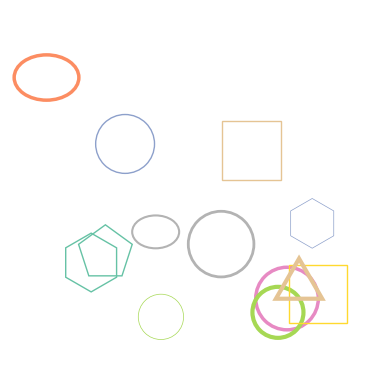[{"shape": "pentagon", "thickness": 1, "radius": 0.37, "center": [0.274, 0.343]}, {"shape": "hexagon", "thickness": 1, "radius": 0.38, "center": [0.237, 0.318]}, {"shape": "oval", "thickness": 2.5, "radius": 0.42, "center": [0.121, 0.799]}, {"shape": "hexagon", "thickness": 0.5, "radius": 0.32, "center": [0.811, 0.42]}, {"shape": "circle", "thickness": 1, "radius": 0.38, "center": [0.325, 0.626]}, {"shape": "circle", "thickness": 2.5, "radius": 0.41, "center": [0.745, 0.225]}, {"shape": "circle", "thickness": 3, "radius": 0.33, "center": [0.722, 0.189]}, {"shape": "circle", "thickness": 0.5, "radius": 0.29, "center": [0.418, 0.177]}, {"shape": "square", "thickness": 1, "radius": 0.37, "center": [0.826, 0.237]}, {"shape": "triangle", "thickness": 3, "radius": 0.35, "center": [0.777, 0.259]}, {"shape": "square", "thickness": 1, "radius": 0.38, "center": [0.653, 0.609]}, {"shape": "oval", "thickness": 1.5, "radius": 0.3, "center": [0.404, 0.398]}, {"shape": "circle", "thickness": 2, "radius": 0.43, "center": [0.574, 0.366]}]